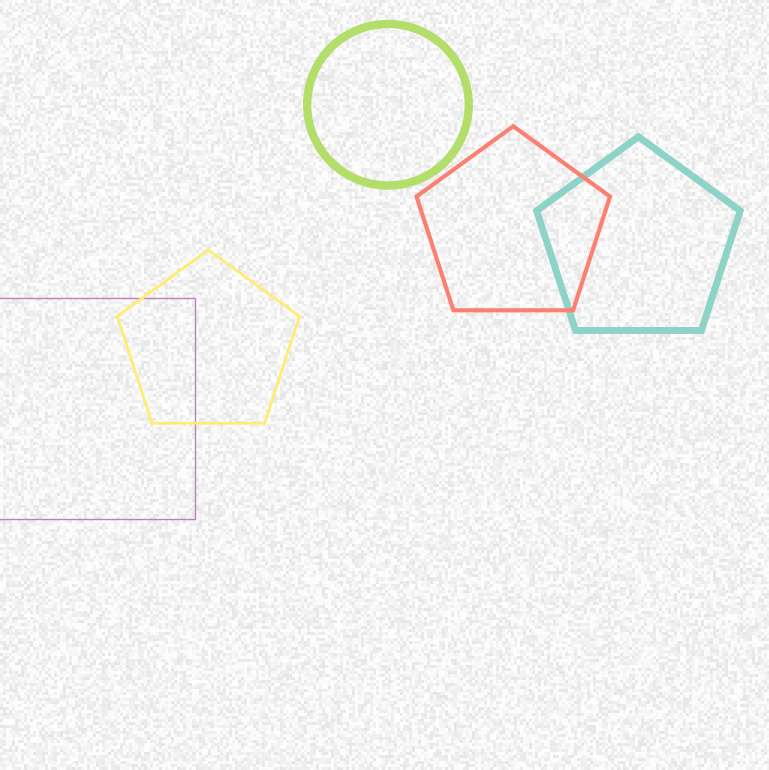[{"shape": "pentagon", "thickness": 2.5, "radius": 0.7, "center": [0.829, 0.683]}, {"shape": "pentagon", "thickness": 1.5, "radius": 0.66, "center": [0.667, 0.704]}, {"shape": "circle", "thickness": 3, "radius": 0.52, "center": [0.504, 0.864]}, {"shape": "square", "thickness": 0.5, "radius": 0.72, "center": [0.11, 0.469]}, {"shape": "pentagon", "thickness": 1, "radius": 0.62, "center": [0.271, 0.551]}]